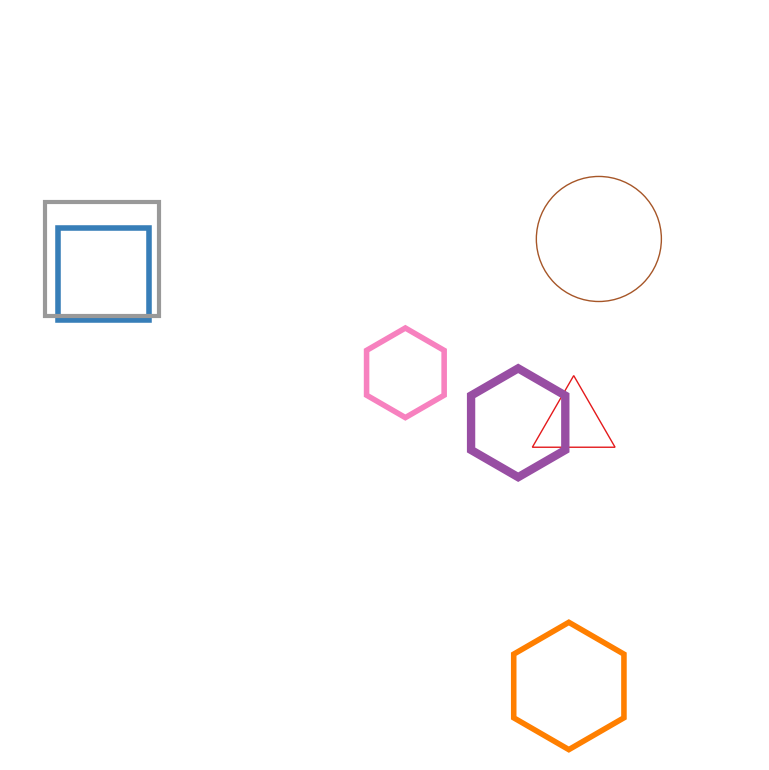[{"shape": "triangle", "thickness": 0.5, "radius": 0.31, "center": [0.745, 0.45]}, {"shape": "square", "thickness": 2, "radius": 0.3, "center": [0.134, 0.644]}, {"shape": "hexagon", "thickness": 3, "radius": 0.35, "center": [0.673, 0.451]}, {"shape": "hexagon", "thickness": 2, "radius": 0.41, "center": [0.739, 0.109]}, {"shape": "circle", "thickness": 0.5, "radius": 0.41, "center": [0.778, 0.69]}, {"shape": "hexagon", "thickness": 2, "radius": 0.29, "center": [0.526, 0.516]}, {"shape": "square", "thickness": 1.5, "radius": 0.37, "center": [0.132, 0.664]}]